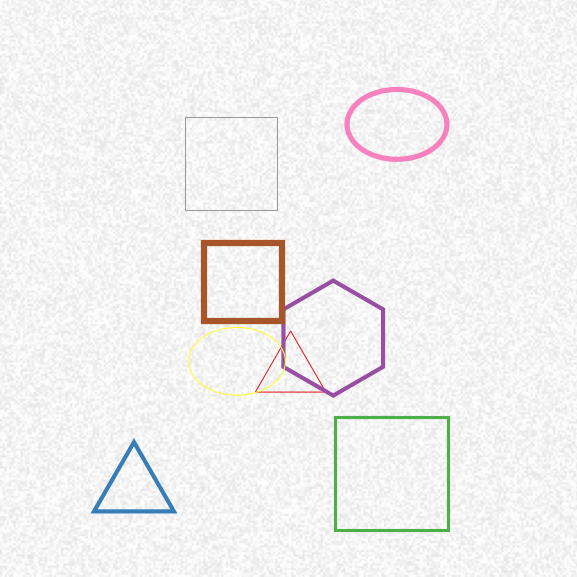[{"shape": "triangle", "thickness": 0.5, "radius": 0.35, "center": [0.503, 0.355]}, {"shape": "triangle", "thickness": 2, "radius": 0.4, "center": [0.232, 0.154]}, {"shape": "square", "thickness": 1.5, "radius": 0.49, "center": [0.678, 0.18]}, {"shape": "hexagon", "thickness": 2, "radius": 0.5, "center": [0.577, 0.414]}, {"shape": "oval", "thickness": 0.5, "radius": 0.42, "center": [0.41, 0.373]}, {"shape": "square", "thickness": 3, "radius": 0.34, "center": [0.42, 0.511]}, {"shape": "oval", "thickness": 2.5, "radius": 0.43, "center": [0.687, 0.784]}, {"shape": "square", "thickness": 0.5, "radius": 0.4, "center": [0.4, 0.716]}]